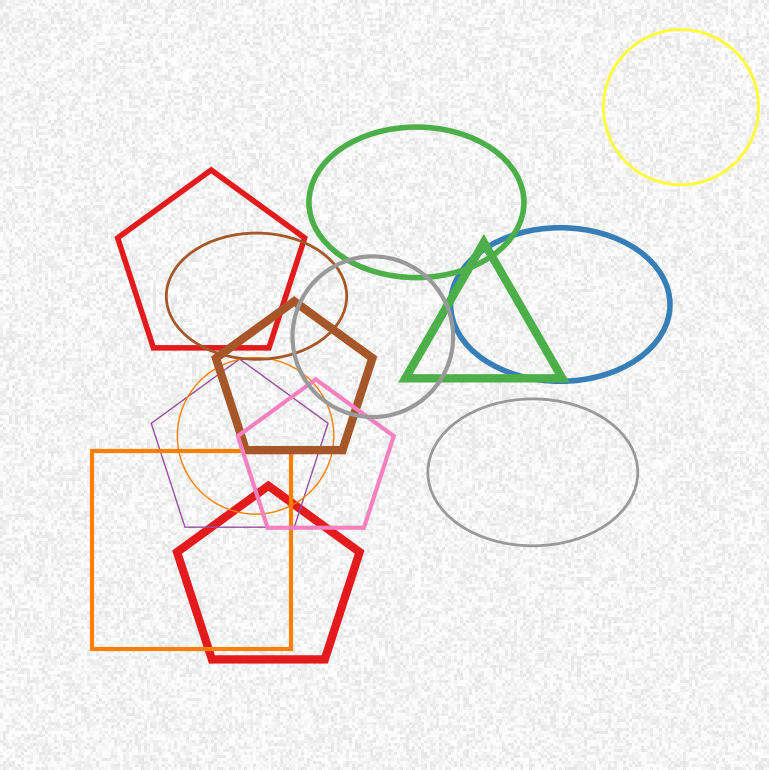[{"shape": "pentagon", "thickness": 3, "radius": 0.62, "center": [0.349, 0.244]}, {"shape": "pentagon", "thickness": 2, "radius": 0.64, "center": [0.274, 0.652]}, {"shape": "oval", "thickness": 2, "radius": 0.71, "center": [0.728, 0.605]}, {"shape": "oval", "thickness": 2, "radius": 0.7, "center": [0.541, 0.737]}, {"shape": "triangle", "thickness": 3, "radius": 0.59, "center": [0.628, 0.568]}, {"shape": "pentagon", "thickness": 0.5, "radius": 0.6, "center": [0.311, 0.413]}, {"shape": "square", "thickness": 1.5, "radius": 0.64, "center": [0.249, 0.285]}, {"shape": "circle", "thickness": 0.5, "radius": 0.51, "center": [0.332, 0.434]}, {"shape": "circle", "thickness": 1, "radius": 0.5, "center": [0.884, 0.861]}, {"shape": "pentagon", "thickness": 3, "radius": 0.53, "center": [0.382, 0.502]}, {"shape": "oval", "thickness": 1, "radius": 0.59, "center": [0.333, 0.615]}, {"shape": "pentagon", "thickness": 1.5, "radius": 0.53, "center": [0.41, 0.401]}, {"shape": "circle", "thickness": 1.5, "radius": 0.52, "center": [0.484, 0.563]}, {"shape": "oval", "thickness": 1, "radius": 0.68, "center": [0.692, 0.387]}]